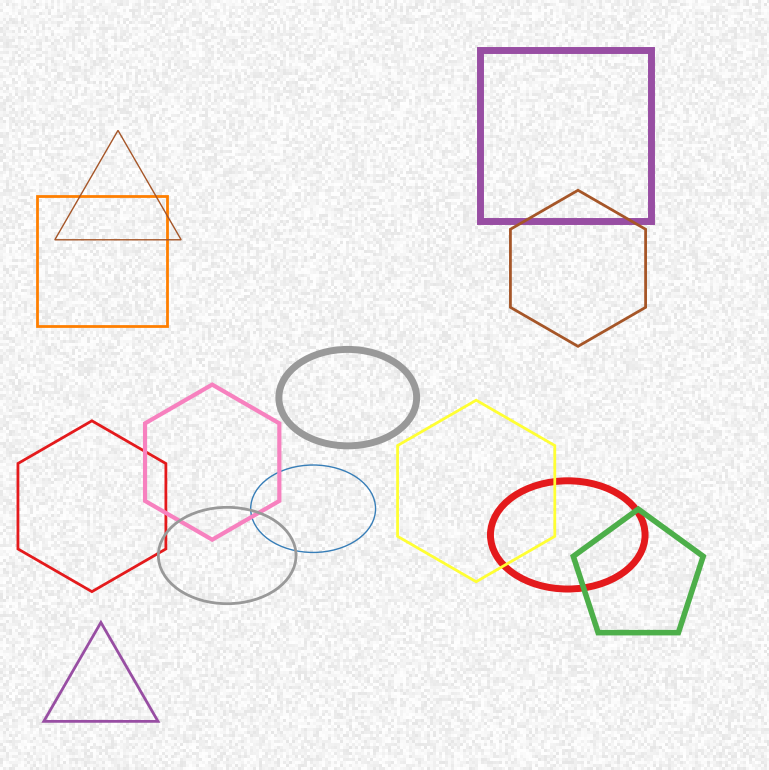[{"shape": "oval", "thickness": 2.5, "radius": 0.5, "center": [0.737, 0.305]}, {"shape": "hexagon", "thickness": 1, "radius": 0.55, "center": [0.119, 0.343]}, {"shape": "oval", "thickness": 0.5, "radius": 0.41, "center": [0.407, 0.339]}, {"shape": "pentagon", "thickness": 2, "radius": 0.44, "center": [0.829, 0.25]}, {"shape": "triangle", "thickness": 1, "radius": 0.43, "center": [0.131, 0.106]}, {"shape": "square", "thickness": 2.5, "radius": 0.56, "center": [0.734, 0.824]}, {"shape": "square", "thickness": 1, "radius": 0.42, "center": [0.132, 0.66]}, {"shape": "hexagon", "thickness": 1, "radius": 0.59, "center": [0.618, 0.362]}, {"shape": "hexagon", "thickness": 1, "radius": 0.51, "center": [0.751, 0.652]}, {"shape": "triangle", "thickness": 0.5, "radius": 0.47, "center": [0.153, 0.736]}, {"shape": "hexagon", "thickness": 1.5, "radius": 0.5, "center": [0.276, 0.4]}, {"shape": "oval", "thickness": 1, "radius": 0.45, "center": [0.295, 0.279]}, {"shape": "oval", "thickness": 2.5, "radius": 0.45, "center": [0.452, 0.484]}]